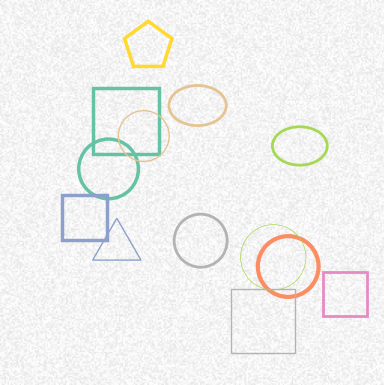[{"shape": "square", "thickness": 2.5, "radius": 0.43, "center": [0.326, 0.685]}, {"shape": "circle", "thickness": 2.5, "radius": 0.39, "center": [0.282, 0.561]}, {"shape": "circle", "thickness": 3, "radius": 0.39, "center": [0.749, 0.308]}, {"shape": "square", "thickness": 2.5, "radius": 0.3, "center": [0.22, 0.435]}, {"shape": "triangle", "thickness": 1, "radius": 0.36, "center": [0.303, 0.361]}, {"shape": "square", "thickness": 2, "radius": 0.29, "center": [0.895, 0.237]}, {"shape": "oval", "thickness": 2, "radius": 0.36, "center": [0.779, 0.621]}, {"shape": "circle", "thickness": 0.5, "radius": 0.42, "center": [0.71, 0.332]}, {"shape": "pentagon", "thickness": 2.5, "radius": 0.32, "center": [0.385, 0.88]}, {"shape": "oval", "thickness": 2, "radius": 0.37, "center": [0.513, 0.726]}, {"shape": "circle", "thickness": 1, "radius": 0.33, "center": [0.373, 0.647]}, {"shape": "square", "thickness": 1, "radius": 0.41, "center": [0.683, 0.166]}, {"shape": "circle", "thickness": 2, "radius": 0.34, "center": [0.521, 0.375]}]